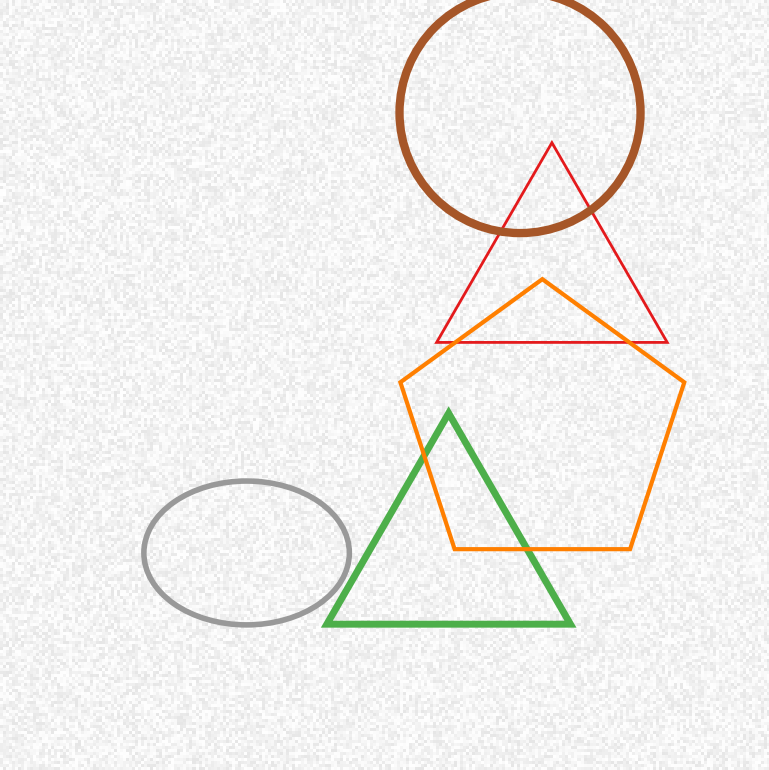[{"shape": "triangle", "thickness": 1, "radius": 0.86, "center": [0.717, 0.642]}, {"shape": "triangle", "thickness": 2.5, "radius": 0.91, "center": [0.583, 0.281]}, {"shape": "pentagon", "thickness": 1.5, "radius": 0.97, "center": [0.704, 0.444]}, {"shape": "circle", "thickness": 3, "radius": 0.78, "center": [0.675, 0.854]}, {"shape": "oval", "thickness": 2, "radius": 0.67, "center": [0.32, 0.282]}]